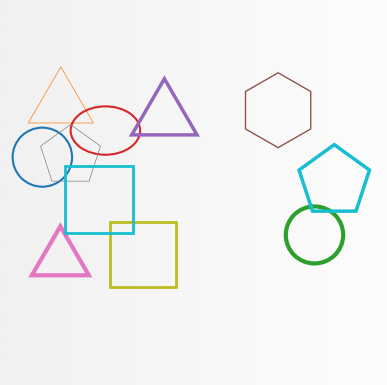[{"shape": "circle", "thickness": 1.5, "radius": 0.38, "center": [0.109, 0.592]}, {"shape": "triangle", "thickness": 0.5, "radius": 0.49, "center": [0.157, 0.729]}, {"shape": "circle", "thickness": 3, "radius": 0.37, "center": [0.812, 0.39]}, {"shape": "oval", "thickness": 1.5, "radius": 0.45, "center": [0.272, 0.661]}, {"shape": "triangle", "thickness": 2.5, "radius": 0.49, "center": [0.424, 0.698]}, {"shape": "hexagon", "thickness": 1, "radius": 0.49, "center": [0.718, 0.714]}, {"shape": "triangle", "thickness": 3, "radius": 0.42, "center": [0.156, 0.327]}, {"shape": "pentagon", "thickness": 0.5, "radius": 0.41, "center": [0.182, 0.595]}, {"shape": "square", "thickness": 2, "radius": 0.43, "center": [0.369, 0.339]}, {"shape": "pentagon", "thickness": 2.5, "radius": 0.48, "center": [0.863, 0.529]}, {"shape": "square", "thickness": 2, "radius": 0.44, "center": [0.256, 0.482]}]